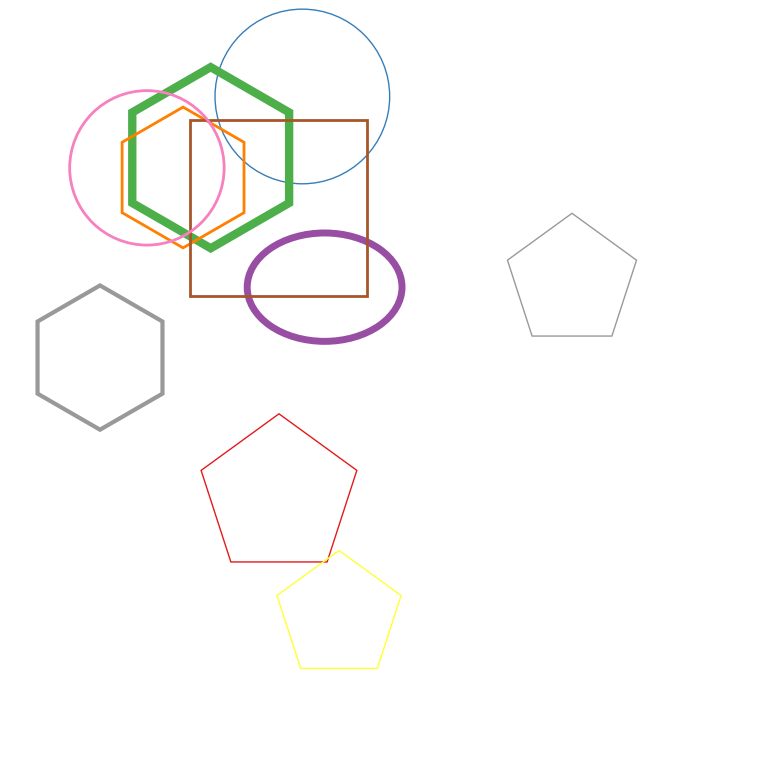[{"shape": "pentagon", "thickness": 0.5, "radius": 0.53, "center": [0.362, 0.356]}, {"shape": "circle", "thickness": 0.5, "radius": 0.57, "center": [0.393, 0.875]}, {"shape": "hexagon", "thickness": 3, "radius": 0.59, "center": [0.274, 0.795]}, {"shape": "oval", "thickness": 2.5, "radius": 0.5, "center": [0.422, 0.627]}, {"shape": "hexagon", "thickness": 1, "radius": 0.46, "center": [0.238, 0.77]}, {"shape": "pentagon", "thickness": 0.5, "radius": 0.42, "center": [0.44, 0.2]}, {"shape": "square", "thickness": 1, "radius": 0.57, "center": [0.362, 0.73]}, {"shape": "circle", "thickness": 1, "radius": 0.5, "center": [0.191, 0.782]}, {"shape": "pentagon", "thickness": 0.5, "radius": 0.44, "center": [0.743, 0.635]}, {"shape": "hexagon", "thickness": 1.5, "radius": 0.47, "center": [0.13, 0.536]}]